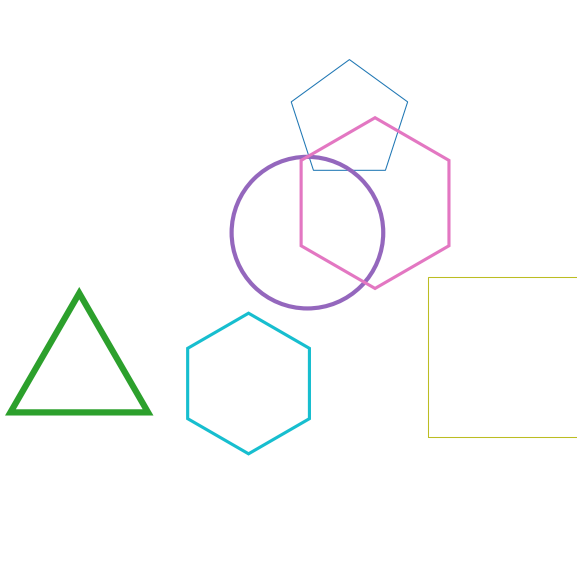[{"shape": "pentagon", "thickness": 0.5, "radius": 0.53, "center": [0.605, 0.79]}, {"shape": "triangle", "thickness": 3, "radius": 0.69, "center": [0.137, 0.354]}, {"shape": "circle", "thickness": 2, "radius": 0.66, "center": [0.532, 0.596]}, {"shape": "hexagon", "thickness": 1.5, "radius": 0.74, "center": [0.649, 0.647]}, {"shape": "square", "thickness": 0.5, "radius": 0.69, "center": [0.879, 0.381]}, {"shape": "hexagon", "thickness": 1.5, "radius": 0.61, "center": [0.43, 0.335]}]